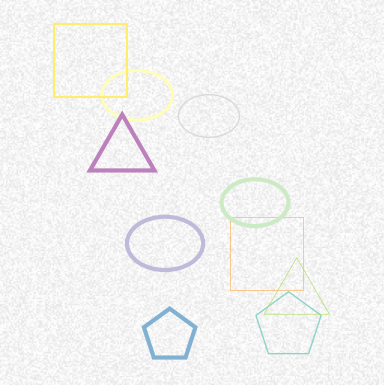[{"shape": "pentagon", "thickness": 1, "radius": 0.44, "center": [0.749, 0.153]}, {"shape": "oval", "thickness": 2, "radius": 0.46, "center": [0.356, 0.753]}, {"shape": "oval", "thickness": 3, "radius": 0.5, "center": [0.429, 0.368]}, {"shape": "pentagon", "thickness": 3, "radius": 0.35, "center": [0.441, 0.128]}, {"shape": "square", "thickness": 0.5, "radius": 0.47, "center": [0.692, 0.341]}, {"shape": "triangle", "thickness": 0.5, "radius": 0.49, "center": [0.771, 0.233]}, {"shape": "oval", "thickness": 1, "radius": 0.4, "center": [0.543, 0.699]}, {"shape": "triangle", "thickness": 3, "radius": 0.48, "center": [0.317, 0.606]}, {"shape": "oval", "thickness": 3, "radius": 0.43, "center": [0.662, 0.474]}, {"shape": "square", "thickness": 1.5, "radius": 0.47, "center": [0.234, 0.842]}]